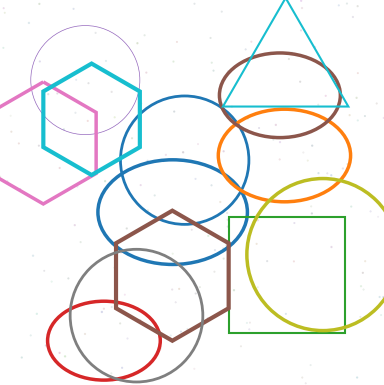[{"shape": "circle", "thickness": 2, "radius": 0.83, "center": [0.48, 0.584]}, {"shape": "oval", "thickness": 2.5, "radius": 0.97, "center": [0.448, 0.449]}, {"shape": "oval", "thickness": 2.5, "radius": 0.86, "center": [0.739, 0.596]}, {"shape": "square", "thickness": 1.5, "radius": 0.75, "center": [0.747, 0.286]}, {"shape": "oval", "thickness": 2.5, "radius": 0.73, "center": [0.27, 0.115]}, {"shape": "circle", "thickness": 0.5, "radius": 0.71, "center": [0.222, 0.792]}, {"shape": "oval", "thickness": 2.5, "radius": 0.79, "center": [0.727, 0.752]}, {"shape": "hexagon", "thickness": 3, "radius": 0.84, "center": [0.448, 0.284]}, {"shape": "hexagon", "thickness": 2.5, "radius": 0.79, "center": [0.112, 0.629]}, {"shape": "circle", "thickness": 2, "radius": 0.86, "center": [0.355, 0.18]}, {"shape": "circle", "thickness": 2.5, "radius": 0.99, "center": [0.839, 0.339]}, {"shape": "hexagon", "thickness": 3, "radius": 0.72, "center": [0.238, 0.69]}, {"shape": "triangle", "thickness": 1.5, "radius": 0.94, "center": [0.742, 0.817]}]